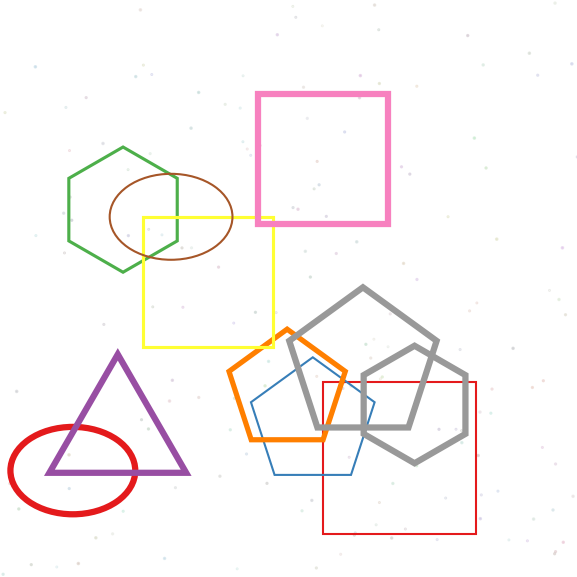[{"shape": "oval", "thickness": 3, "radius": 0.54, "center": [0.126, 0.184]}, {"shape": "square", "thickness": 1, "radius": 0.66, "center": [0.692, 0.206]}, {"shape": "pentagon", "thickness": 1, "radius": 0.56, "center": [0.542, 0.268]}, {"shape": "hexagon", "thickness": 1.5, "radius": 0.54, "center": [0.213, 0.636]}, {"shape": "triangle", "thickness": 3, "radius": 0.68, "center": [0.204, 0.249]}, {"shape": "pentagon", "thickness": 2.5, "radius": 0.53, "center": [0.497, 0.323]}, {"shape": "square", "thickness": 1.5, "radius": 0.57, "center": [0.36, 0.511]}, {"shape": "oval", "thickness": 1, "radius": 0.53, "center": [0.296, 0.624]}, {"shape": "square", "thickness": 3, "radius": 0.56, "center": [0.56, 0.723]}, {"shape": "pentagon", "thickness": 3, "radius": 0.67, "center": [0.628, 0.367]}, {"shape": "hexagon", "thickness": 3, "radius": 0.51, "center": [0.718, 0.299]}]